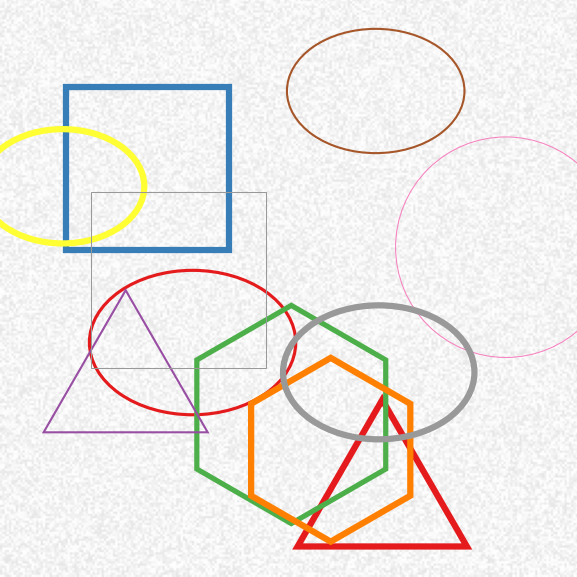[{"shape": "oval", "thickness": 1.5, "radius": 0.89, "center": [0.333, 0.406]}, {"shape": "triangle", "thickness": 3, "radius": 0.85, "center": [0.662, 0.137]}, {"shape": "square", "thickness": 3, "radius": 0.71, "center": [0.255, 0.708]}, {"shape": "hexagon", "thickness": 2.5, "radius": 0.94, "center": [0.504, 0.281]}, {"shape": "triangle", "thickness": 1, "radius": 0.82, "center": [0.218, 0.333]}, {"shape": "hexagon", "thickness": 3, "radius": 0.8, "center": [0.573, 0.22]}, {"shape": "oval", "thickness": 3, "radius": 0.71, "center": [0.108, 0.677]}, {"shape": "oval", "thickness": 1, "radius": 0.77, "center": [0.651, 0.842]}, {"shape": "circle", "thickness": 0.5, "radius": 0.95, "center": [0.876, 0.571]}, {"shape": "oval", "thickness": 3, "radius": 0.83, "center": [0.656, 0.354]}, {"shape": "square", "thickness": 0.5, "radius": 0.76, "center": [0.309, 0.514]}]